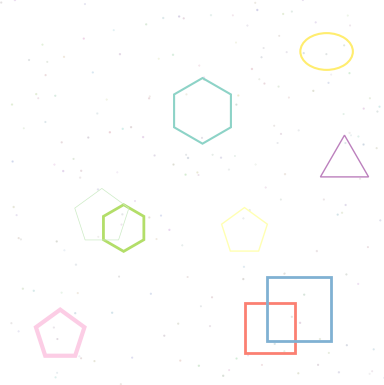[{"shape": "hexagon", "thickness": 1.5, "radius": 0.43, "center": [0.526, 0.712]}, {"shape": "pentagon", "thickness": 1, "radius": 0.31, "center": [0.635, 0.398]}, {"shape": "square", "thickness": 2, "radius": 0.32, "center": [0.701, 0.147]}, {"shape": "square", "thickness": 2, "radius": 0.41, "center": [0.776, 0.198]}, {"shape": "hexagon", "thickness": 2, "radius": 0.3, "center": [0.321, 0.408]}, {"shape": "pentagon", "thickness": 3, "radius": 0.33, "center": [0.156, 0.13]}, {"shape": "triangle", "thickness": 1, "radius": 0.36, "center": [0.895, 0.577]}, {"shape": "pentagon", "thickness": 0.5, "radius": 0.37, "center": [0.265, 0.437]}, {"shape": "oval", "thickness": 1.5, "radius": 0.34, "center": [0.848, 0.866]}]